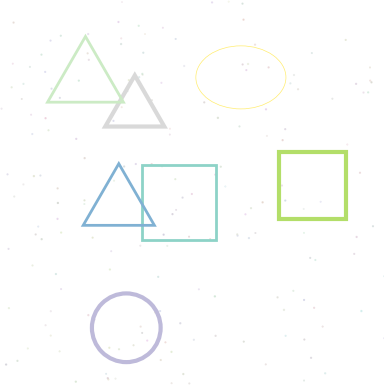[{"shape": "square", "thickness": 2, "radius": 0.49, "center": [0.465, 0.474]}, {"shape": "circle", "thickness": 3, "radius": 0.45, "center": [0.328, 0.149]}, {"shape": "triangle", "thickness": 2, "radius": 0.53, "center": [0.309, 0.468]}, {"shape": "square", "thickness": 3, "radius": 0.44, "center": [0.812, 0.518]}, {"shape": "triangle", "thickness": 3, "radius": 0.44, "center": [0.35, 0.716]}, {"shape": "triangle", "thickness": 2, "radius": 0.57, "center": [0.222, 0.791]}, {"shape": "oval", "thickness": 0.5, "radius": 0.58, "center": [0.626, 0.799]}]